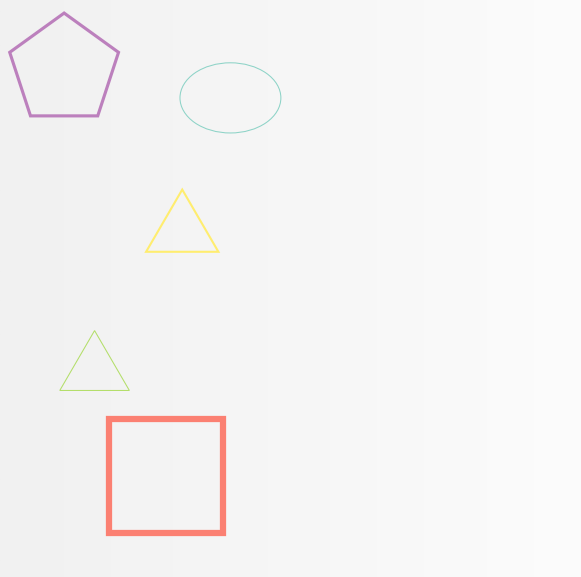[{"shape": "oval", "thickness": 0.5, "radius": 0.43, "center": [0.396, 0.83]}, {"shape": "square", "thickness": 3, "radius": 0.49, "center": [0.286, 0.175]}, {"shape": "triangle", "thickness": 0.5, "radius": 0.35, "center": [0.163, 0.358]}, {"shape": "pentagon", "thickness": 1.5, "radius": 0.49, "center": [0.11, 0.878]}, {"shape": "triangle", "thickness": 1, "radius": 0.36, "center": [0.314, 0.599]}]